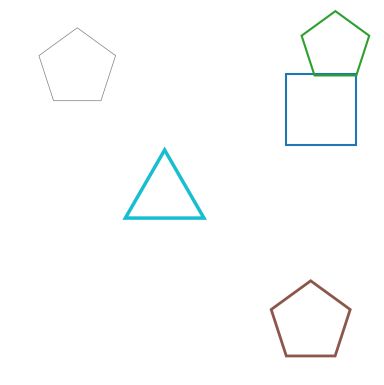[{"shape": "square", "thickness": 1.5, "radius": 0.46, "center": [0.834, 0.715]}, {"shape": "pentagon", "thickness": 1.5, "radius": 0.46, "center": [0.871, 0.879]}, {"shape": "pentagon", "thickness": 2, "radius": 0.54, "center": [0.807, 0.163]}, {"shape": "pentagon", "thickness": 0.5, "radius": 0.52, "center": [0.201, 0.823]}, {"shape": "triangle", "thickness": 2.5, "radius": 0.59, "center": [0.428, 0.493]}]